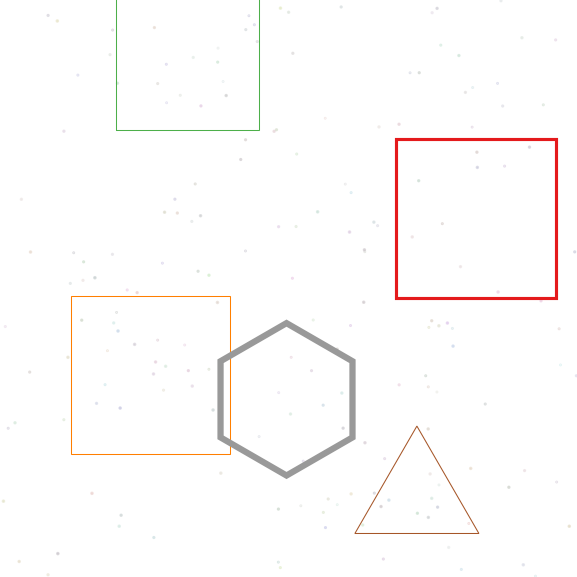[{"shape": "square", "thickness": 1.5, "radius": 0.69, "center": [0.825, 0.621]}, {"shape": "square", "thickness": 0.5, "radius": 0.62, "center": [0.325, 0.898]}, {"shape": "square", "thickness": 0.5, "radius": 0.69, "center": [0.261, 0.349]}, {"shape": "triangle", "thickness": 0.5, "radius": 0.62, "center": [0.722, 0.137]}, {"shape": "hexagon", "thickness": 3, "radius": 0.66, "center": [0.496, 0.308]}]